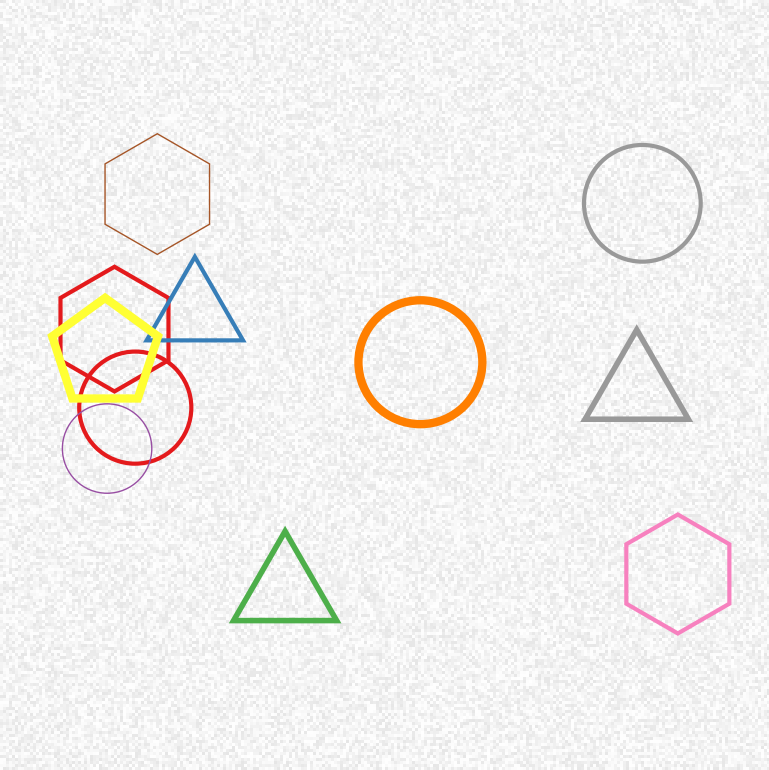[{"shape": "circle", "thickness": 1.5, "radius": 0.36, "center": [0.176, 0.471]}, {"shape": "hexagon", "thickness": 1.5, "radius": 0.4, "center": [0.149, 0.573]}, {"shape": "triangle", "thickness": 1.5, "radius": 0.36, "center": [0.253, 0.594]}, {"shape": "triangle", "thickness": 2, "radius": 0.39, "center": [0.37, 0.233]}, {"shape": "circle", "thickness": 0.5, "radius": 0.29, "center": [0.139, 0.417]}, {"shape": "circle", "thickness": 3, "radius": 0.4, "center": [0.546, 0.53]}, {"shape": "pentagon", "thickness": 3, "radius": 0.36, "center": [0.136, 0.541]}, {"shape": "hexagon", "thickness": 0.5, "radius": 0.39, "center": [0.204, 0.748]}, {"shape": "hexagon", "thickness": 1.5, "radius": 0.39, "center": [0.88, 0.255]}, {"shape": "circle", "thickness": 1.5, "radius": 0.38, "center": [0.834, 0.736]}, {"shape": "triangle", "thickness": 2, "radius": 0.39, "center": [0.827, 0.494]}]